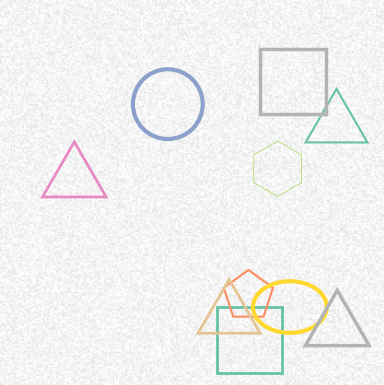[{"shape": "square", "thickness": 2, "radius": 0.43, "center": [0.648, 0.117]}, {"shape": "triangle", "thickness": 1.5, "radius": 0.46, "center": [0.874, 0.676]}, {"shape": "pentagon", "thickness": 1.5, "radius": 0.34, "center": [0.645, 0.232]}, {"shape": "circle", "thickness": 3, "radius": 0.45, "center": [0.436, 0.729]}, {"shape": "triangle", "thickness": 2, "radius": 0.48, "center": [0.193, 0.536]}, {"shape": "hexagon", "thickness": 0.5, "radius": 0.36, "center": [0.721, 0.562]}, {"shape": "oval", "thickness": 3, "radius": 0.48, "center": [0.753, 0.202]}, {"shape": "triangle", "thickness": 2, "radius": 0.47, "center": [0.595, 0.181]}, {"shape": "square", "thickness": 2.5, "radius": 0.43, "center": [0.762, 0.788]}, {"shape": "triangle", "thickness": 2.5, "radius": 0.48, "center": [0.876, 0.15]}]